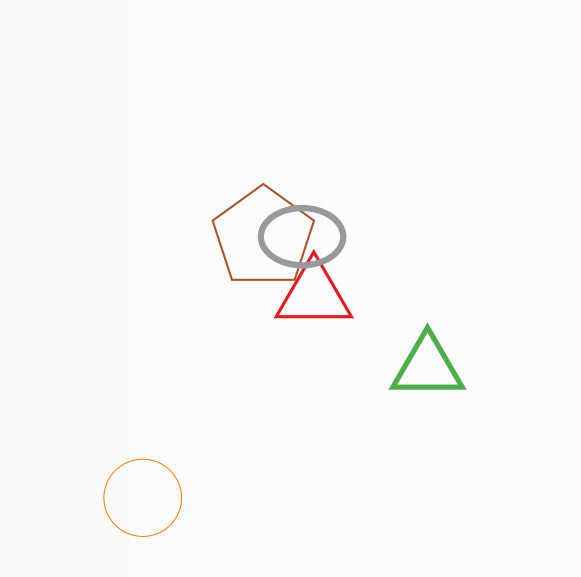[{"shape": "triangle", "thickness": 1.5, "radius": 0.37, "center": [0.54, 0.488]}, {"shape": "triangle", "thickness": 2.5, "radius": 0.34, "center": [0.736, 0.363]}, {"shape": "circle", "thickness": 0.5, "radius": 0.33, "center": [0.246, 0.137]}, {"shape": "pentagon", "thickness": 1, "radius": 0.46, "center": [0.453, 0.589]}, {"shape": "oval", "thickness": 3, "radius": 0.35, "center": [0.52, 0.589]}]